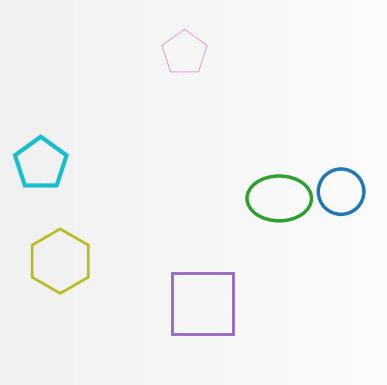[{"shape": "circle", "thickness": 2.5, "radius": 0.29, "center": [0.88, 0.502]}, {"shape": "oval", "thickness": 2.5, "radius": 0.42, "center": [0.721, 0.485]}, {"shape": "square", "thickness": 2, "radius": 0.39, "center": [0.524, 0.211]}, {"shape": "pentagon", "thickness": 0.5, "radius": 0.31, "center": [0.476, 0.863]}, {"shape": "hexagon", "thickness": 2, "radius": 0.42, "center": [0.155, 0.322]}, {"shape": "pentagon", "thickness": 3, "radius": 0.35, "center": [0.105, 0.575]}]